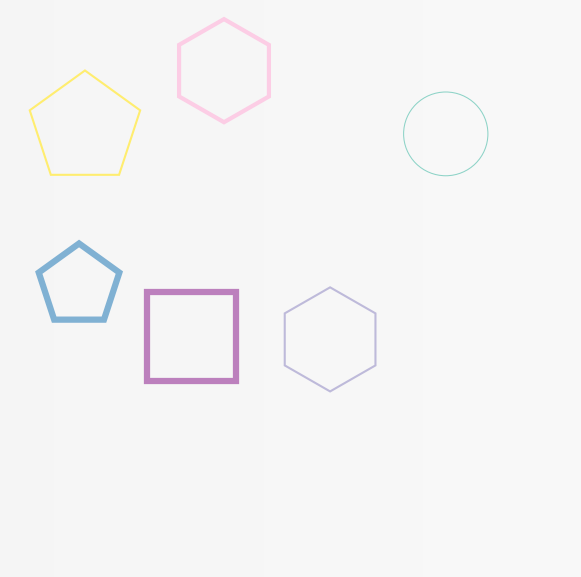[{"shape": "circle", "thickness": 0.5, "radius": 0.36, "center": [0.767, 0.767]}, {"shape": "hexagon", "thickness": 1, "radius": 0.45, "center": [0.568, 0.411]}, {"shape": "pentagon", "thickness": 3, "radius": 0.36, "center": [0.136, 0.505]}, {"shape": "hexagon", "thickness": 2, "radius": 0.45, "center": [0.385, 0.877]}, {"shape": "square", "thickness": 3, "radius": 0.38, "center": [0.33, 0.417]}, {"shape": "pentagon", "thickness": 1, "radius": 0.5, "center": [0.146, 0.777]}]